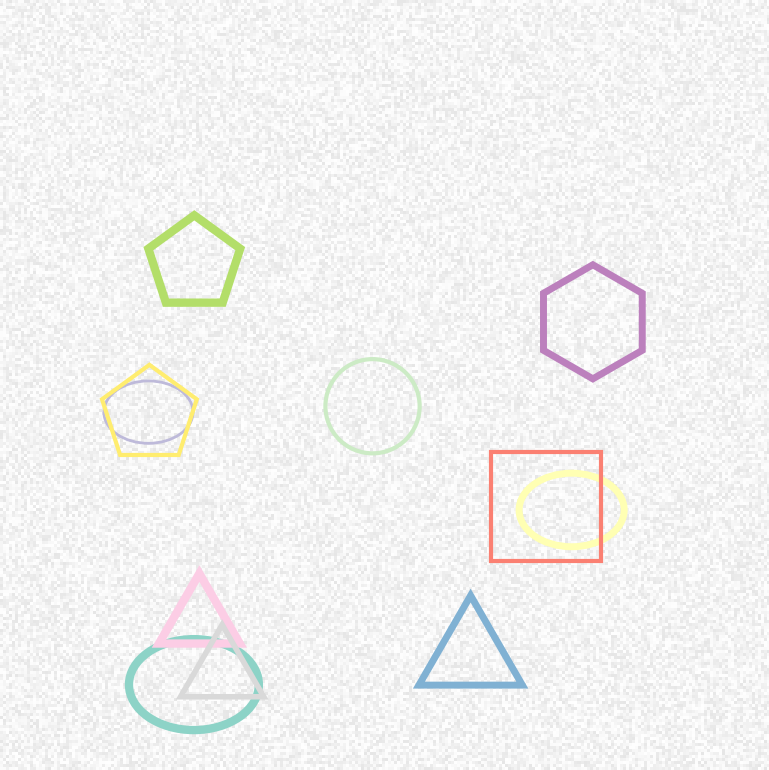[{"shape": "oval", "thickness": 3, "radius": 0.42, "center": [0.252, 0.111]}, {"shape": "oval", "thickness": 2.5, "radius": 0.34, "center": [0.742, 0.338]}, {"shape": "oval", "thickness": 1, "radius": 0.29, "center": [0.193, 0.465]}, {"shape": "square", "thickness": 1.5, "radius": 0.36, "center": [0.709, 0.342]}, {"shape": "triangle", "thickness": 2.5, "radius": 0.39, "center": [0.611, 0.149]}, {"shape": "pentagon", "thickness": 3, "radius": 0.31, "center": [0.252, 0.658]}, {"shape": "triangle", "thickness": 3, "radius": 0.3, "center": [0.259, 0.195]}, {"shape": "triangle", "thickness": 2, "radius": 0.31, "center": [0.288, 0.126]}, {"shape": "hexagon", "thickness": 2.5, "radius": 0.37, "center": [0.77, 0.582]}, {"shape": "circle", "thickness": 1.5, "radius": 0.31, "center": [0.484, 0.472]}, {"shape": "pentagon", "thickness": 1.5, "radius": 0.32, "center": [0.194, 0.461]}]